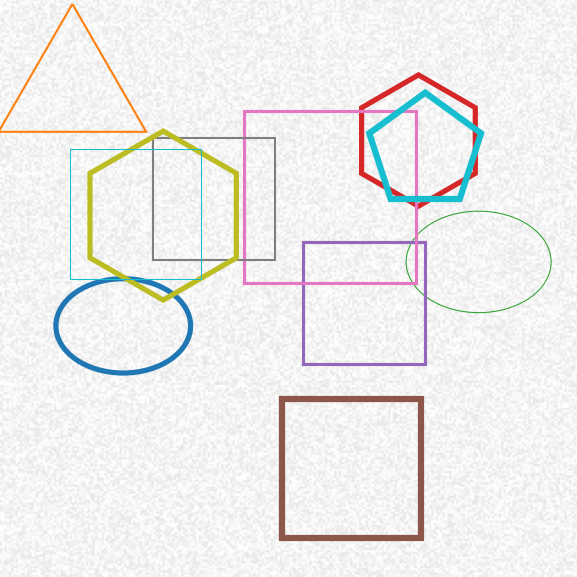[{"shape": "oval", "thickness": 2.5, "radius": 0.58, "center": [0.213, 0.435]}, {"shape": "triangle", "thickness": 1, "radius": 0.74, "center": [0.125, 0.845]}, {"shape": "oval", "thickness": 0.5, "radius": 0.63, "center": [0.829, 0.546]}, {"shape": "hexagon", "thickness": 2.5, "radius": 0.57, "center": [0.725, 0.756]}, {"shape": "square", "thickness": 1.5, "radius": 0.53, "center": [0.63, 0.475]}, {"shape": "square", "thickness": 3, "radius": 0.6, "center": [0.609, 0.188]}, {"shape": "square", "thickness": 1.5, "radius": 0.74, "center": [0.571, 0.657]}, {"shape": "square", "thickness": 1, "radius": 0.53, "center": [0.371, 0.655]}, {"shape": "hexagon", "thickness": 2.5, "radius": 0.73, "center": [0.283, 0.626]}, {"shape": "pentagon", "thickness": 3, "radius": 0.51, "center": [0.736, 0.737]}, {"shape": "square", "thickness": 0.5, "radius": 0.57, "center": [0.235, 0.628]}]